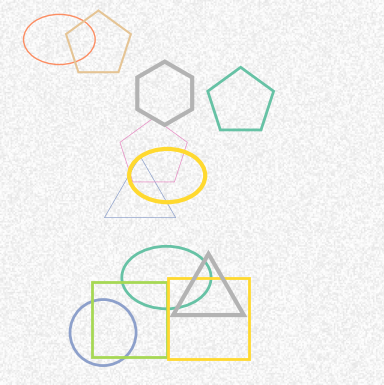[{"shape": "pentagon", "thickness": 2, "radius": 0.45, "center": [0.625, 0.735]}, {"shape": "oval", "thickness": 2, "radius": 0.58, "center": [0.432, 0.279]}, {"shape": "oval", "thickness": 1, "radius": 0.47, "center": [0.154, 0.898]}, {"shape": "triangle", "thickness": 0.5, "radius": 0.53, "center": [0.364, 0.488]}, {"shape": "circle", "thickness": 2, "radius": 0.43, "center": [0.268, 0.136]}, {"shape": "pentagon", "thickness": 0.5, "radius": 0.46, "center": [0.399, 0.602]}, {"shape": "square", "thickness": 2, "radius": 0.48, "center": [0.336, 0.17]}, {"shape": "square", "thickness": 2, "radius": 0.53, "center": [0.542, 0.172]}, {"shape": "oval", "thickness": 3, "radius": 0.49, "center": [0.434, 0.544]}, {"shape": "pentagon", "thickness": 1.5, "radius": 0.44, "center": [0.256, 0.884]}, {"shape": "hexagon", "thickness": 3, "radius": 0.41, "center": [0.428, 0.758]}, {"shape": "triangle", "thickness": 3, "radius": 0.53, "center": [0.541, 0.235]}]